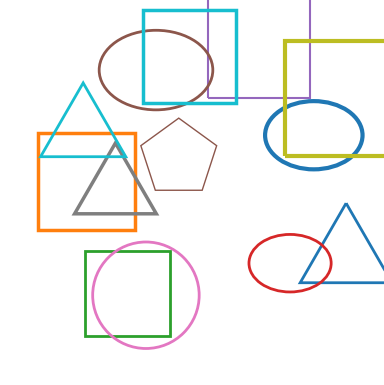[{"shape": "oval", "thickness": 3, "radius": 0.63, "center": [0.815, 0.649]}, {"shape": "triangle", "thickness": 2, "radius": 0.69, "center": [0.899, 0.334]}, {"shape": "square", "thickness": 2.5, "radius": 0.63, "center": [0.224, 0.528]}, {"shape": "square", "thickness": 2, "radius": 0.55, "center": [0.332, 0.238]}, {"shape": "oval", "thickness": 2, "radius": 0.53, "center": [0.753, 0.316]}, {"shape": "square", "thickness": 1.5, "radius": 0.66, "center": [0.672, 0.877]}, {"shape": "pentagon", "thickness": 1, "radius": 0.52, "center": [0.464, 0.59]}, {"shape": "oval", "thickness": 2, "radius": 0.74, "center": [0.405, 0.818]}, {"shape": "circle", "thickness": 2, "radius": 0.69, "center": [0.379, 0.233]}, {"shape": "triangle", "thickness": 2.5, "radius": 0.61, "center": [0.3, 0.506]}, {"shape": "square", "thickness": 3, "radius": 0.74, "center": [0.889, 0.745]}, {"shape": "triangle", "thickness": 2, "radius": 0.64, "center": [0.216, 0.657]}, {"shape": "square", "thickness": 2.5, "radius": 0.6, "center": [0.493, 0.854]}]